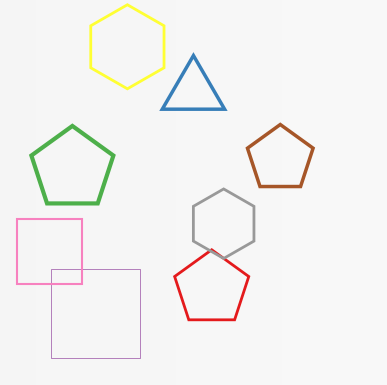[{"shape": "pentagon", "thickness": 2, "radius": 0.5, "center": [0.546, 0.251]}, {"shape": "triangle", "thickness": 2.5, "radius": 0.46, "center": [0.499, 0.763]}, {"shape": "pentagon", "thickness": 3, "radius": 0.56, "center": [0.187, 0.562]}, {"shape": "square", "thickness": 0.5, "radius": 0.58, "center": [0.247, 0.186]}, {"shape": "hexagon", "thickness": 2, "radius": 0.55, "center": [0.329, 0.878]}, {"shape": "pentagon", "thickness": 2.5, "radius": 0.45, "center": [0.723, 0.588]}, {"shape": "square", "thickness": 1.5, "radius": 0.42, "center": [0.129, 0.347]}, {"shape": "hexagon", "thickness": 2, "radius": 0.45, "center": [0.577, 0.419]}]